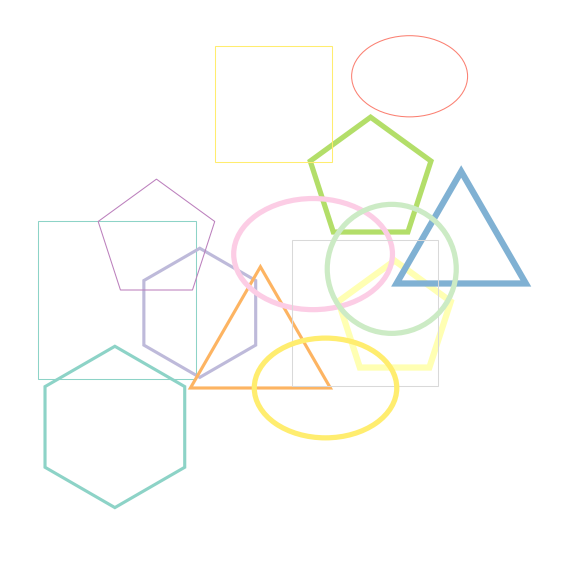[{"shape": "square", "thickness": 0.5, "radius": 0.68, "center": [0.203, 0.48]}, {"shape": "hexagon", "thickness": 1.5, "radius": 0.7, "center": [0.199, 0.26]}, {"shape": "pentagon", "thickness": 3, "radius": 0.51, "center": [0.683, 0.446]}, {"shape": "hexagon", "thickness": 1.5, "radius": 0.56, "center": [0.346, 0.457]}, {"shape": "oval", "thickness": 0.5, "radius": 0.5, "center": [0.709, 0.867]}, {"shape": "triangle", "thickness": 3, "radius": 0.65, "center": [0.799, 0.573]}, {"shape": "triangle", "thickness": 1.5, "radius": 0.7, "center": [0.451, 0.397]}, {"shape": "pentagon", "thickness": 2.5, "radius": 0.55, "center": [0.642, 0.686]}, {"shape": "oval", "thickness": 2.5, "radius": 0.69, "center": [0.542, 0.559]}, {"shape": "square", "thickness": 0.5, "radius": 0.63, "center": [0.632, 0.458]}, {"shape": "pentagon", "thickness": 0.5, "radius": 0.53, "center": [0.271, 0.583]}, {"shape": "circle", "thickness": 2.5, "radius": 0.56, "center": [0.678, 0.534]}, {"shape": "oval", "thickness": 2.5, "radius": 0.62, "center": [0.564, 0.327]}, {"shape": "square", "thickness": 0.5, "radius": 0.5, "center": [0.474, 0.819]}]